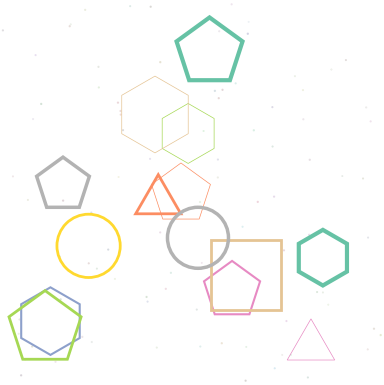[{"shape": "pentagon", "thickness": 3, "radius": 0.45, "center": [0.544, 0.865]}, {"shape": "hexagon", "thickness": 3, "radius": 0.36, "center": [0.839, 0.331]}, {"shape": "pentagon", "thickness": 0.5, "radius": 0.4, "center": [0.47, 0.496]}, {"shape": "triangle", "thickness": 2, "radius": 0.34, "center": [0.411, 0.479]}, {"shape": "hexagon", "thickness": 1.5, "radius": 0.44, "center": [0.131, 0.166]}, {"shape": "pentagon", "thickness": 1.5, "radius": 0.38, "center": [0.603, 0.246]}, {"shape": "triangle", "thickness": 0.5, "radius": 0.36, "center": [0.808, 0.101]}, {"shape": "hexagon", "thickness": 0.5, "radius": 0.39, "center": [0.489, 0.653]}, {"shape": "pentagon", "thickness": 2, "radius": 0.49, "center": [0.117, 0.147]}, {"shape": "circle", "thickness": 2, "radius": 0.41, "center": [0.23, 0.361]}, {"shape": "square", "thickness": 2, "radius": 0.46, "center": [0.638, 0.285]}, {"shape": "hexagon", "thickness": 0.5, "radius": 0.5, "center": [0.403, 0.703]}, {"shape": "pentagon", "thickness": 2.5, "radius": 0.36, "center": [0.164, 0.52]}, {"shape": "circle", "thickness": 2.5, "radius": 0.4, "center": [0.514, 0.382]}]